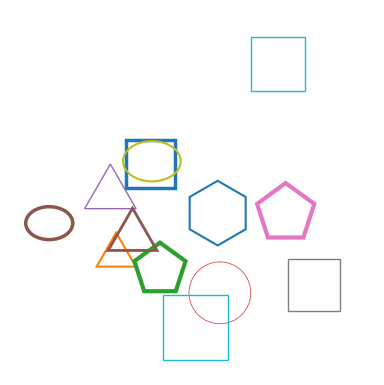[{"shape": "hexagon", "thickness": 1.5, "radius": 0.42, "center": [0.565, 0.446]}, {"shape": "square", "thickness": 2.5, "radius": 0.31, "center": [0.391, 0.575]}, {"shape": "triangle", "thickness": 1.5, "radius": 0.29, "center": [0.302, 0.337]}, {"shape": "pentagon", "thickness": 3, "radius": 0.35, "center": [0.415, 0.3]}, {"shape": "circle", "thickness": 0.5, "radius": 0.4, "center": [0.571, 0.239]}, {"shape": "triangle", "thickness": 1, "radius": 0.39, "center": [0.287, 0.497]}, {"shape": "oval", "thickness": 2.5, "radius": 0.31, "center": [0.128, 0.42]}, {"shape": "triangle", "thickness": 2, "radius": 0.37, "center": [0.344, 0.386]}, {"shape": "pentagon", "thickness": 3, "radius": 0.39, "center": [0.742, 0.446]}, {"shape": "square", "thickness": 1, "radius": 0.34, "center": [0.816, 0.26]}, {"shape": "oval", "thickness": 1.5, "radius": 0.37, "center": [0.395, 0.581]}, {"shape": "square", "thickness": 1, "radius": 0.42, "center": [0.507, 0.149]}, {"shape": "square", "thickness": 1, "radius": 0.35, "center": [0.721, 0.834]}]